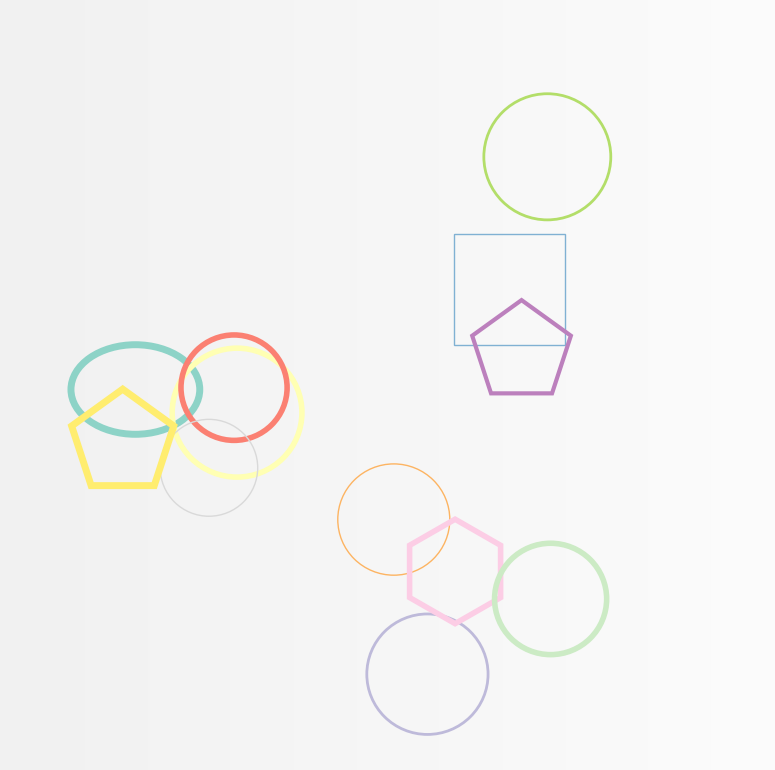[{"shape": "oval", "thickness": 2.5, "radius": 0.42, "center": [0.175, 0.494]}, {"shape": "circle", "thickness": 2, "radius": 0.42, "center": [0.306, 0.464]}, {"shape": "circle", "thickness": 1, "radius": 0.39, "center": [0.552, 0.124]}, {"shape": "circle", "thickness": 2, "radius": 0.34, "center": [0.302, 0.497]}, {"shape": "square", "thickness": 0.5, "radius": 0.36, "center": [0.657, 0.624]}, {"shape": "circle", "thickness": 0.5, "radius": 0.36, "center": [0.508, 0.325]}, {"shape": "circle", "thickness": 1, "radius": 0.41, "center": [0.706, 0.796]}, {"shape": "hexagon", "thickness": 2, "radius": 0.34, "center": [0.587, 0.258]}, {"shape": "circle", "thickness": 0.5, "radius": 0.31, "center": [0.27, 0.392]}, {"shape": "pentagon", "thickness": 1.5, "radius": 0.33, "center": [0.673, 0.543]}, {"shape": "circle", "thickness": 2, "radius": 0.36, "center": [0.71, 0.222]}, {"shape": "pentagon", "thickness": 2.5, "radius": 0.35, "center": [0.158, 0.425]}]